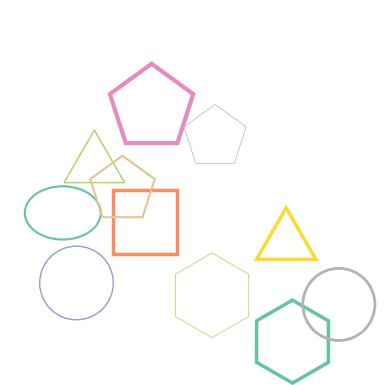[{"shape": "oval", "thickness": 1.5, "radius": 0.49, "center": [0.163, 0.447]}, {"shape": "hexagon", "thickness": 2.5, "radius": 0.54, "center": [0.76, 0.113]}, {"shape": "square", "thickness": 2.5, "radius": 0.41, "center": [0.376, 0.423]}, {"shape": "circle", "thickness": 1, "radius": 0.48, "center": [0.199, 0.265]}, {"shape": "pentagon", "thickness": 3, "radius": 0.57, "center": [0.394, 0.72]}, {"shape": "hexagon", "thickness": 0.5, "radius": 0.55, "center": [0.551, 0.233]}, {"shape": "triangle", "thickness": 1, "radius": 0.45, "center": [0.245, 0.571]}, {"shape": "triangle", "thickness": 2.5, "radius": 0.45, "center": [0.743, 0.371]}, {"shape": "pentagon", "thickness": 1.5, "radius": 0.44, "center": [0.318, 0.507]}, {"shape": "circle", "thickness": 2, "radius": 0.47, "center": [0.88, 0.209]}, {"shape": "pentagon", "thickness": 0.5, "radius": 0.42, "center": [0.559, 0.644]}]